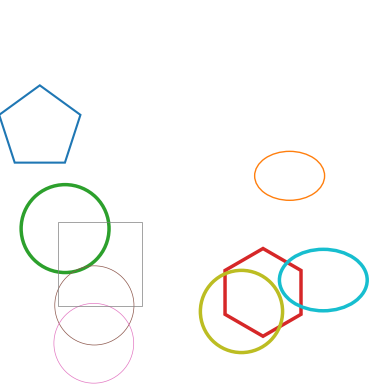[{"shape": "pentagon", "thickness": 1.5, "radius": 0.55, "center": [0.103, 0.667]}, {"shape": "oval", "thickness": 1, "radius": 0.45, "center": [0.752, 0.543]}, {"shape": "circle", "thickness": 2.5, "radius": 0.57, "center": [0.169, 0.406]}, {"shape": "hexagon", "thickness": 2.5, "radius": 0.57, "center": [0.683, 0.241]}, {"shape": "circle", "thickness": 0.5, "radius": 0.51, "center": [0.245, 0.207]}, {"shape": "circle", "thickness": 0.5, "radius": 0.52, "center": [0.244, 0.108]}, {"shape": "square", "thickness": 0.5, "radius": 0.55, "center": [0.259, 0.313]}, {"shape": "circle", "thickness": 2.5, "radius": 0.53, "center": [0.627, 0.191]}, {"shape": "oval", "thickness": 2.5, "radius": 0.57, "center": [0.84, 0.273]}]